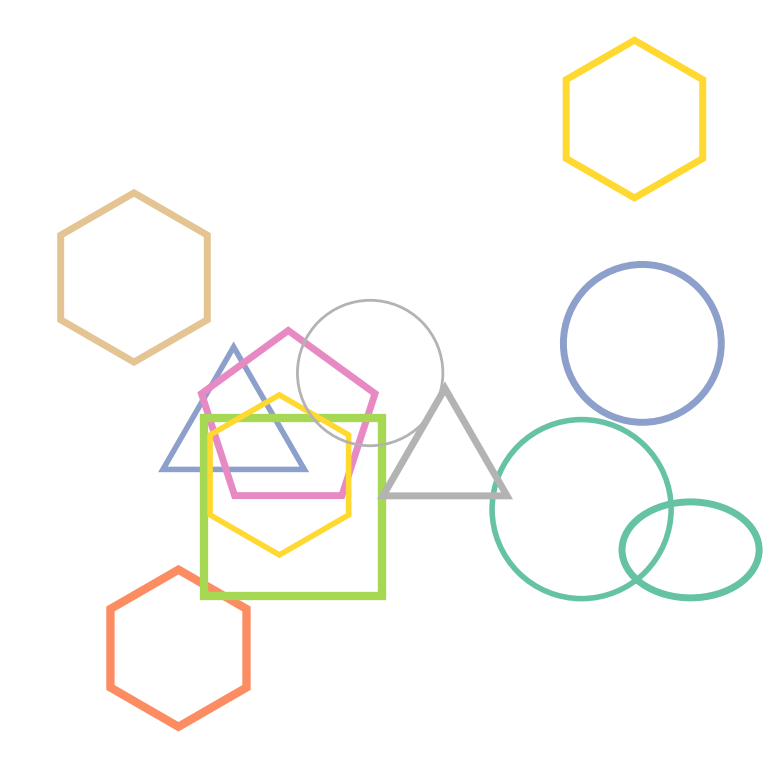[{"shape": "circle", "thickness": 2, "radius": 0.58, "center": [0.755, 0.339]}, {"shape": "oval", "thickness": 2.5, "radius": 0.45, "center": [0.897, 0.286]}, {"shape": "hexagon", "thickness": 3, "radius": 0.51, "center": [0.232, 0.158]}, {"shape": "circle", "thickness": 2.5, "radius": 0.51, "center": [0.834, 0.554]}, {"shape": "triangle", "thickness": 2, "radius": 0.53, "center": [0.303, 0.443]}, {"shape": "pentagon", "thickness": 2.5, "radius": 0.59, "center": [0.374, 0.452]}, {"shape": "square", "thickness": 3, "radius": 0.58, "center": [0.38, 0.342]}, {"shape": "hexagon", "thickness": 2.5, "radius": 0.51, "center": [0.824, 0.845]}, {"shape": "hexagon", "thickness": 2, "radius": 0.52, "center": [0.363, 0.383]}, {"shape": "hexagon", "thickness": 2.5, "radius": 0.55, "center": [0.174, 0.64]}, {"shape": "triangle", "thickness": 2.5, "radius": 0.47, "center": [0.578, 0.403]}, {"shape": "circle", "thickness": 1, "radius": 0.47, "center": [0.481, 0.516]}]